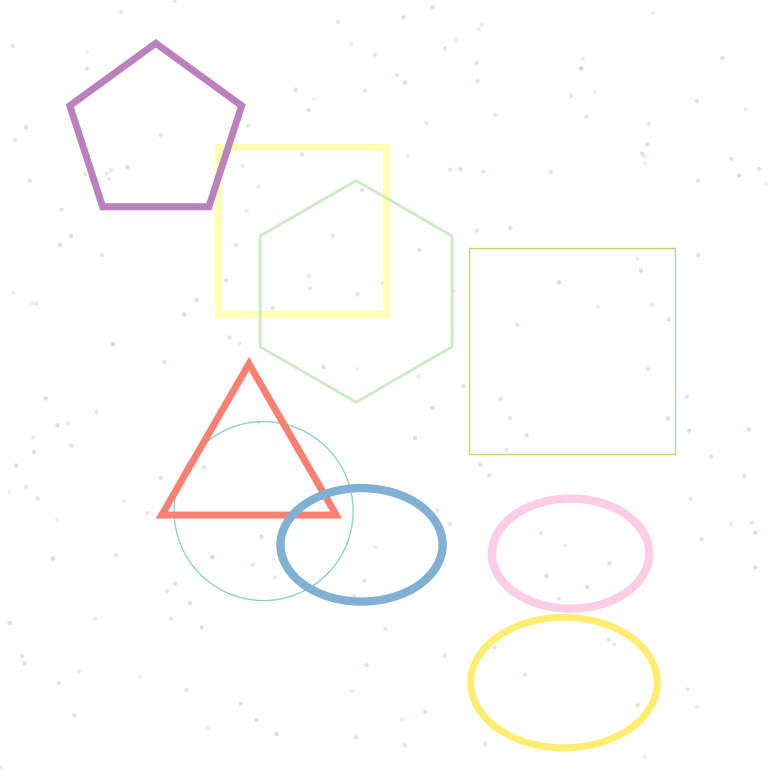[{"shape": "circle", "thickness": 0.5, "radius": 0.58, "center": [0.342, 0.336]}, {"shape": "square", "thickness": 2.5, "radius": 0.54, "center": [0.392, 0.7]}, {"shape": "triangle", "thickness": 2.5, "radius": 0.65, "center": [0.323, 0.396]}, {"shape": "oval", "thickness": 3, "radius": 0.53, "center": [0.47, 0.292]}, {"shape": "square", "thickness": 0.5, "radius": 0.67, "center": [0.743, 0.544]}, {"shape": "oval", "thickness": 3, "radius": 0.51, "center": [0.741, 0.281]}, {"shape": "pentagon", "thickness": 2.5, "radius": 0.59, "center": [0.202, 0.826]}, {"shape": "hexagon", "thickness": 1, "radius": 0.72, "center": [0.462, 0.622]}, {"shape": "oval", "thickness": 2.5, "radius": 0.61, "center": [0.732, 0.114]}]